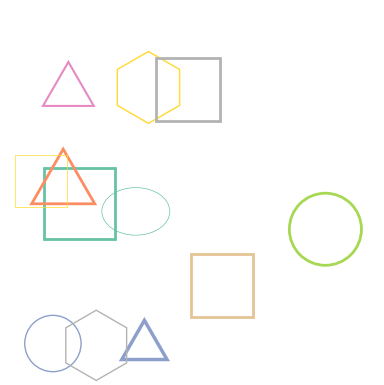[{"shape": "oval", "thickness": 0.5, "radius": 0.44, "center": [0.353, 0.451]}, {"shape": "square", "thickness": 2, "radius": 0.46, "center": [0.207, 0.472]}, {"shape": "triangle", "thickness": 2, "radius": 0.47, "center": [0.164, 0.518]}, {"shape": "triangle", "thickness": 2.5, "radius": 0.34, "center": [0.375, 0.1]}, {"shape": "circle", "thickness": 1, "radius": 0.37, "center": [0.137, 0.108]}, {"shape": "triangle", "thickness": 1.5, "radius": 0.38, "center": [0.178, 0.763]}, {"shape": "circle", "thickness": 2, "radius": 0.47, "center": [0.845, 0.405]}, {"shape": "square", "thickness": 0.5, "radius": 0.34, "center": [0.107, 0.529]}, {"shape": "hexagon", "thickness": 1, "radius": 0.47, "center": [0.386, 0.773]}, {"shape": "square", "thickness": 2, "radius": 0.4, "center": [0.576, 0.259]}, {"shape": "hexagon", "thickness": 1, "radius": 0.46, "center": [0.25, 0.103]}, {"shape": "square", "thickness": 2, "radius": 0.41, "center": [0.488, 0.768]}]